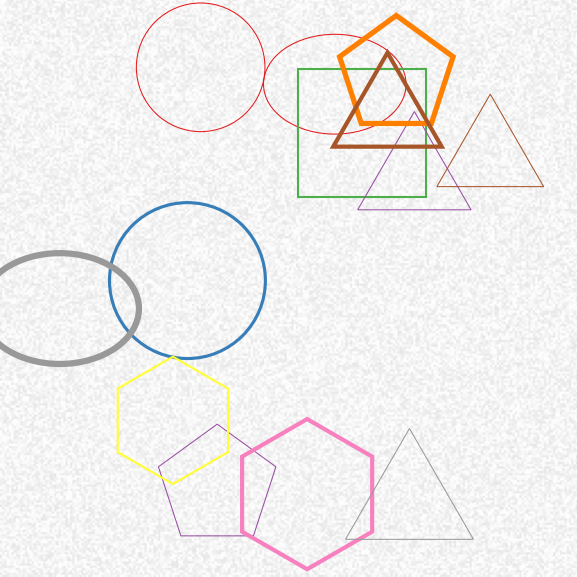[{"shape": "circle", "thickness": 0.5, "radius": 0.56, "center": [0.347, 0.883]}, {"shape": "oval", "thickness": 0.5, "radius": 0.62, "center": [0.58, 0.853]}, {"shape": "circle", "thickness": 1.5, "radius": 0.67, "center": [0.325, 0.513]}, {"shape": "square", "thickness": 1, "radius": 0.55, "center": [0.626, 0.769]}, {"shape": "pentagon", "thickness": 0.5, "radius": 0.53, "center": [0.376, 0.158]}, {"shape": "triangle", "thickness": 0.5, "radius": 0.57, "center": [0.718, 0.693]}, {"shape": "pentagon", "thickness": 2.5, "radius": 0.52, "center": [0.686, 0.869]}, {"shape": "hexagon", "thickness": 1, "radius": 0.55, "center": [0.299, 0.271]}, {"shape": "triangle", "thickness": 0.5, "radius": 0.53, "center": [0.849, 0.729]}, {"shape": "triangle", "thickness": 2, "radius": 0.54, "center": [0.671, 0.799]}, {"shape": "hexagon", "thickness": 2, "radius": 0.65, "center": [0.532, 0.143]}, {"shape": "oval", "thickness": 3, "radius": 0.69, "center": [0.104, 0.465]}, {"shape": "triangle", "thickness": 0.5, "radius": 0.64, "center": [0.709, 0.129]}]